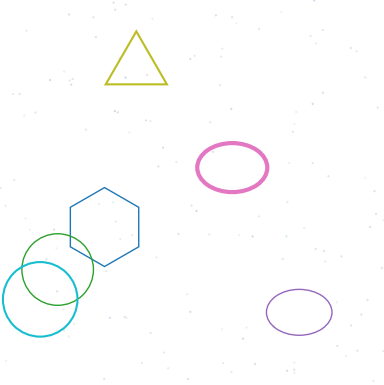[{"shape": "hexagon", "thickness": 1, "radius": 0.51, "center": [0.272, 0.41]}, {"shape": "circle", "thickness": 1, "radius": 0.46, "center": [0.15, 0.3]}, {"shape": "oval", "thickness": 1, "radius": 0.43, "center": [0.777, 0.189]}, {"shape": "oval", "thickness": 3, "radius": 0.45, "center": [0.603, 0.565]}, {"shape": "triangle", "thickness": 1.5, "radius": 0.46, "center": [0.354, 0.827]}, {"shape": "circle", "thickness": 1.5, "radius": 0.48, "center": [0.104, 0.222]}]